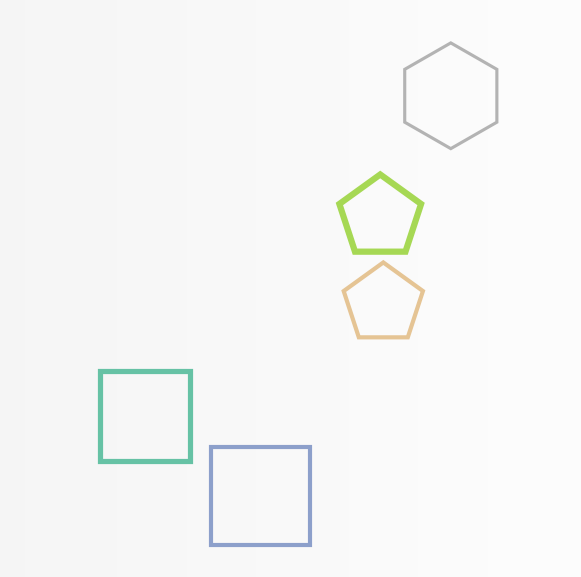[{"shape": "square", "thickness": 2.5, "radius": 0.39, "center": [0.25, 0.279]}, {"shape": "square", "thickness": 2, "radius": 0.42, "center": [0.448, 0.14]}, {"shape": "pentagon", "thickness": 3, "radius": 0.37, "center": [0.654, 0.623]}, {"shape": "pentagon", "thickness": 2, "radius": 0.36, "center": [0.659, 0.473]}, {"shape": "hexagon", "thickness": 1.5, "radius": 0.46, "center": [0.776, 0.833]}]